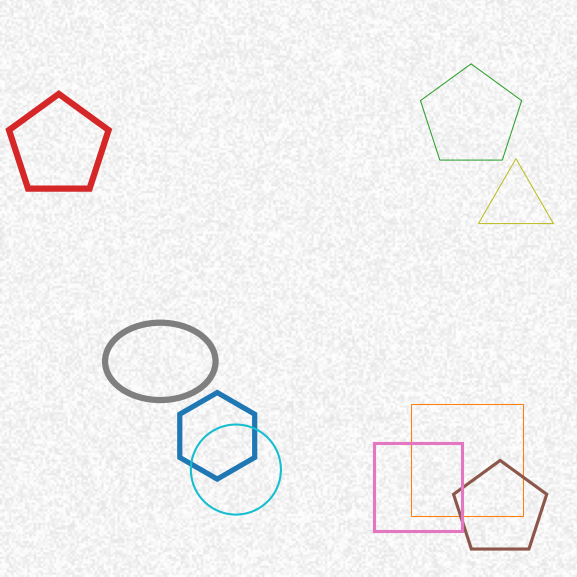[{"shape": "hexagon", "thickness": 2.5, "radius": 0.37, "center": [0.376, 0.244]}, {"shape": "square", "thickness": 0.5, "radius": 0.48, "center": [0.809, 0.202]}, {"shape": "pentagon", "thickness": 0.5, "radius": 0.46, "center": [0.816, 0.796]}, {"shape": "pentagon", "thickness": 3, "radius": 0.45, "center": [0.102, 0.746]}, {"shape": "pentagon", "thickness": 1.5, "radius": 0.42, "center": [0.866, 0.117]}, {"shape": "square", "thickness": 1.5, "radius": 0.38, "center": [0.724, 0.155]}, {"shape": "oval", "thickness": 3, "radius": 0.48, "center": [0.278, 0.373]}, {"shape": "triangle", "thickness": 0.5, "radius": 0.37, "center": [0.893, 0.649]}, {"shape": "circle", "thickness": 1, "radius": 0.39, "center": [0.408, 0.186]}]